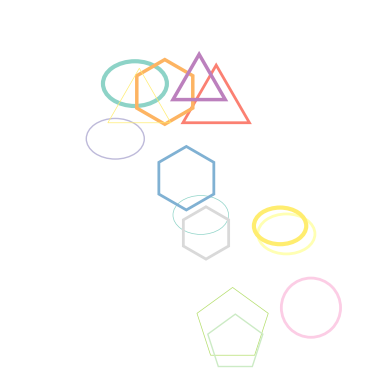[{"shape": "oval", "thickness": 3, "radius": 0.42, "center": [0.35, 0.783]}, {"shape": "oval", "thickness": 0.5, "radius": 0.36, "center": [0.521, 0.442]}, {"shape": "oval", "thickness": 2, "radius": 0.37, "center": [0.744, 0.392]}, {"shape": "oval", "thickness": 1, "radius": 0.38, "center": [0.299, 0.64]}, {"shape": "triangle", "thickness": 2, "radius": 0.5, "center": [0.562, 0.731]}, {"shape": "hexagon", "thickness": 2, "radius": 0.41, "center": [0.484, 0.537]}, {"shape": "hexagon", "thickness": 2.5, "radius": 0.42, "center": [0.428, 0.761]}, {"shape": "pentagon", "thickness": 0.5, "radius": 0.49, "center": [0.604, 0.156]}, {"shape": "circle", "thickness": 2, "radius": 0.38, "center": [0.808, 0.201]}, {"shape": "hexagon", "thickness": 2, "radius": 0.34, "center": [0.535, 0.395]}, {"shape": "triangle", "thickness": 2.5, "radius": 0.39, "center": [0.517, 0.78]}, {"shape": "pentagon", "thickness": 1, "radius": 0.38, "center": [0.611, 0.109]}, {"shape": "oval", "thickness": 3, "radius": 0.34, "center": [0.727, 0.413]}, {"shape": "triangle", "thickness": 0.5, "radius": 0.47, "center": [0.362, 0.728]}]